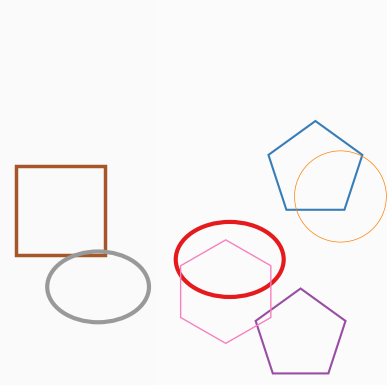[{"shape": "oval", "thickness": 3, "radius": 0.7, "center": [0.593, 0.326]}, {"shape": "pentagon", "thickness": 1.5, "radius": 0.64, "center": [0.814, 0.558]}, {"shape": "pentagon", "thickness": 1.5, "radius": 0.61, "center": [0.776, 0.129]}, {"shape": "circle", "thickness": 0.5, "radius": 0.59, "center": [0.879, 0.49]}, {"shape": "square", "thickness": 2.5, "radius": 0.58, "center": [0.156, 0.454]}, {"shape": "hexagon", "thickness": 1, "radius": 0.67, "center": [0.583, 0.243]}, {"shape": "oval", "thickness": 3, "radius": 0.66, "center": [0.253, 0.255]}]